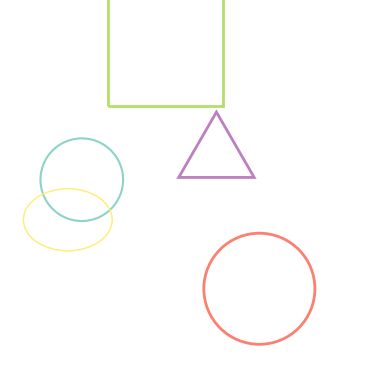[{"shape": "circle", "thickness": 1.5, "radius": 0.54, "center": [0.212, 0.533]}, {"shape": "circle", "thickness": 2, "radius": 0.72, "center": [0.674, 0.25]}, {"shape": "square", "thickness": 2, "radius": 0.75, "center": [0.43, 0.874]}, {"shape": "triangle", "thickness": 2, "radius": 0.57, "center": [0.562, 0.596]}, {"shape": "oval", "thickness": 1, "radius": 0.58, "center": [0.176, 0.429]}]